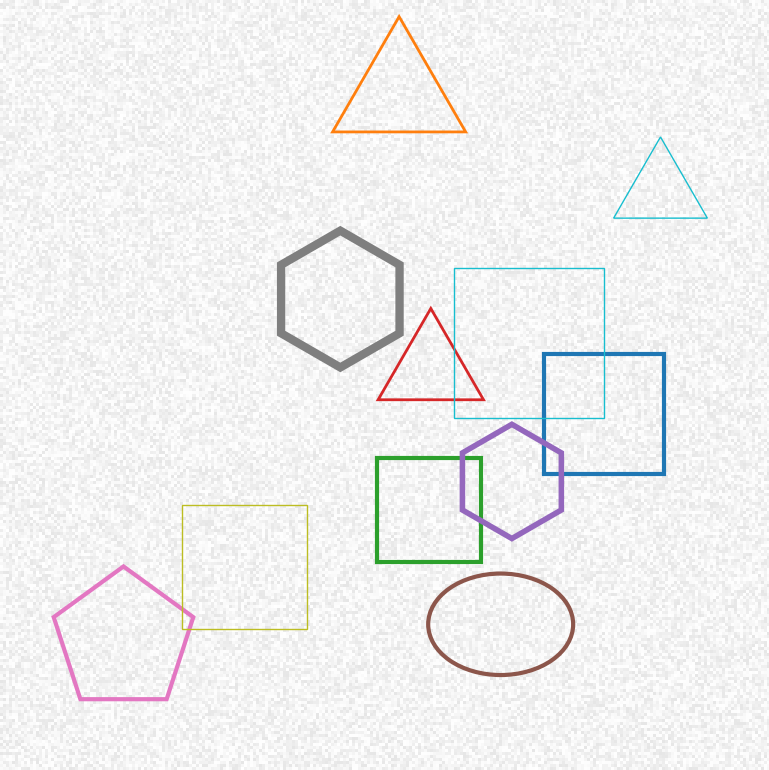[{"shape": "square", "thickness": 1.5, "radius": 0.39, "center": [0.785, 0.462]}, {"shape": "triangle", "thickness": 1, "radius": 0.5, "center": [0.518, 0.879]}, {"shape": "square", "thickness": 1.5, "radius": 0.34, "center": [0.557, 0.338]}, {"shape": "triangle", "thickness": 1, "radius": 0.4, "center": [0.559, 0.52]}, {"shape": "hexagon", "thickness": 2, "radius": 0.37, "center": [0.665, 0.375]}, {"shape": "oval", "thickness": 1.5, "radius": 0.47, "center": [0.65, 0.189]}, {"shape": "pentagon", "thickness": 1.5, "radius": 0.48, "center": [0.16, 0.169]}, {"shape": "hexagon", "thickness": 3, "radius": 0.44, "center": [0.442, 0.612]}, {"shape": "square", "thickness": 0.5, "radius": 0.4, "center": [0.318, 0.264]}, {"shape": "square", "thickness": 0.5, "radius": 0.49, "center": [0.687, 0.555]}, {"shape": "triangle", "thickness": 0.5, "radius": 0.35, "center": [0.858, 0.752]}]